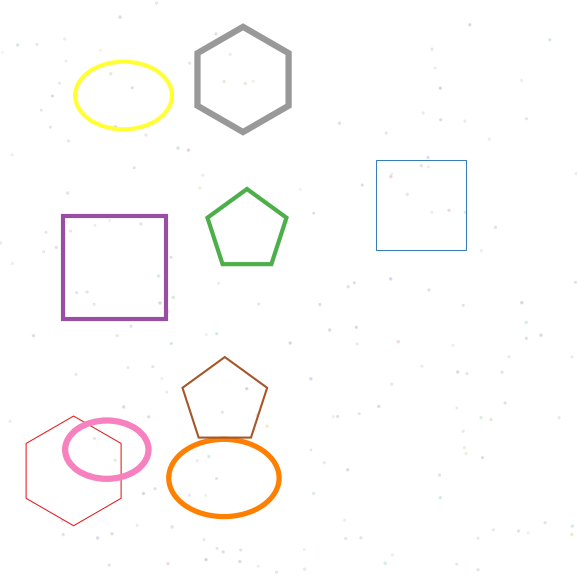[{"shape": "hexagon", "thickness": 0.5, "radius": 0.47, "center": [0.127, 0.184]}, {"shape": "square", "thickness": 0.5, "radius": 0.39, "center": [0.729, 0.644]}, {"shape": "pentagon", "thickness": 2, "radius": 0.36, "center": [0.428, 0.6]}, {"shape": "square", "thickness": 2, "radius": 0.45, "center": [0.198, 0.537]}, {"shape": "oval", "thickness": 2.5, "radius": 0.48, "center": [0.388, 0.171]}, {"shape": "oval", "thickness": 2, "radius": 0.42, "center": [0.214, 0.834]}, {"shape": "pentagon", "thickness": 1, "radius": 0.39, "center": [0.389, 0.304]}, {"shape": "oval", "thickness": 3, "radius": 0.36, "center": [0.185, 0.221]}, {"shape": "hexagon", "thickness": 3, "radius": 0.46, "center": [0.421, 0.862]}]